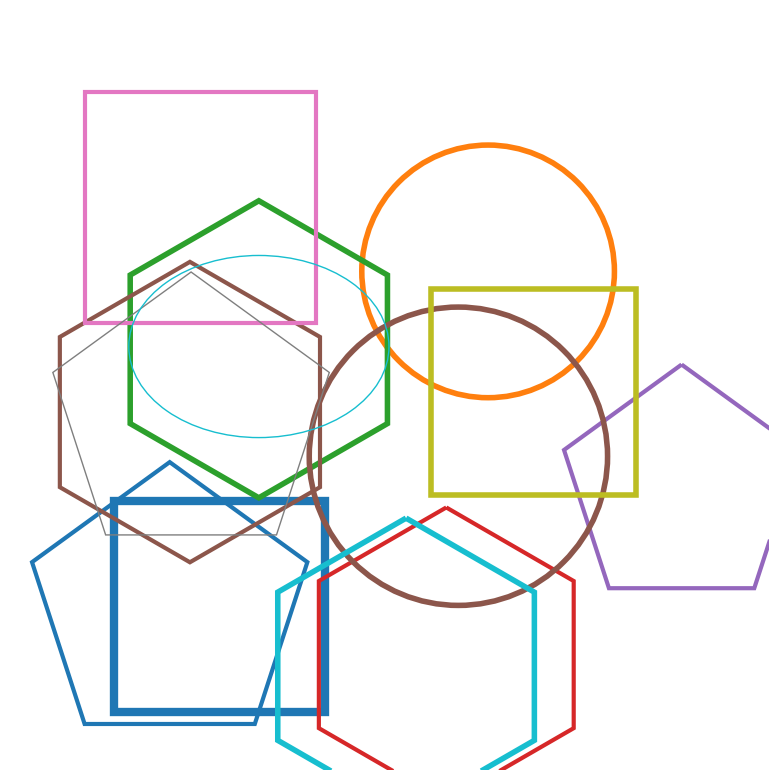[{"shape": "pentagon", "thickness": 1.5, "radius": 0.94, "center": [0.22, 0.212]}, {"shape": "square", "thickness": 3, "radius": 0.68, "center": [0.285, 0.213]}, {"shape": "circle", "thickness": 2, "radius": 0.82, "center": [0.634, 0.648]}, {"shape": "hexagon", "thickness": 2, "radius": 0.96, "center": [0.336, 0.546]}, {"shape": "hexagon", "thickness": 1.5, "radius": 0.96, "center": [0.58, 0.15]}, {"shape": "pentagon", "thickness": 1.5, "radius": 0.8, "center": [0.885, 0.366]}, {"shape": "circle", "thickness": 2, "radius": 0.97, "center": [0.595, 0.407]}, {"shape": "hexagon", "thickness": 1.5, "radius": 0.98, "center": [0.247, 0.465]}, {"shape": "square", "thickness": 1.5, "radius": 0.75, "center": [0.26, 0.731]}, {"shape": "pentagon", "thickness": 0.5, "radius": 0.94, "center": [0.248, 0.458]}, {"shape": "square", "thickness": 2, "radius": 0.67, "center": [0.693, 0.491]}, {"shape": "hexagon", "thickness": 2, "radius": 0.96, "center": [0.527, 0.135]}, {"shape": "oval", "thickness": 0.5, "radius": 0.84, "center": [0.336, 0.55]}]